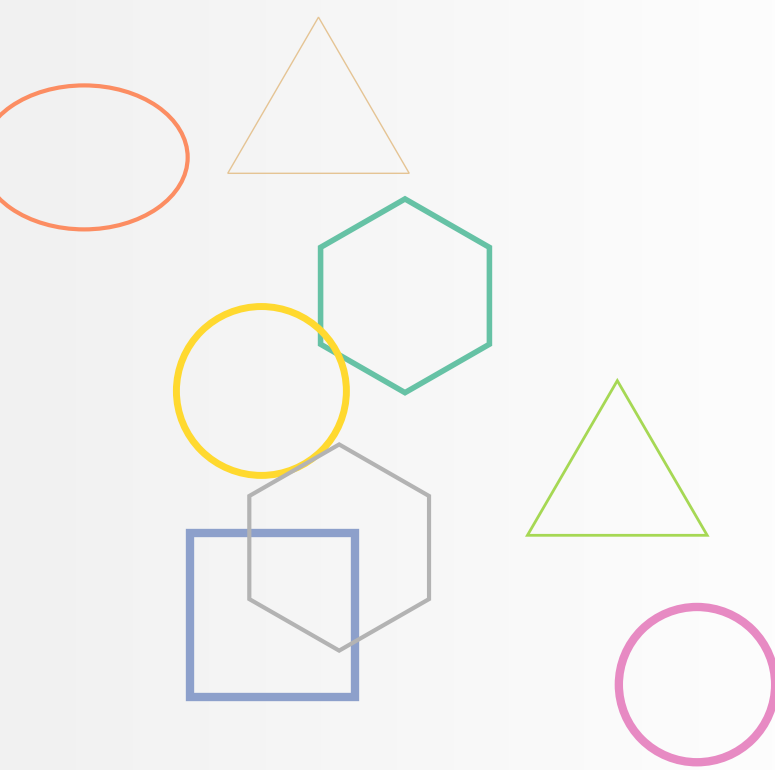[{"shape": "hexagon", "thickness": 2, "radius": 0.63, "center": [0.523, 0.616]}, {"shape": "oval", "thickness": 1.5, "radius": 0.67, "center": [0.109, 0.796]}, {"shape": "square", "thickness": 3, "radius": 0.53, "center": [0.352, 0.202]}, {"shape": "circle", "thickness": 3, "radius": 0.5, "center": [0.899, 0.111]}, {"shape": "triangle", "thickness": 1, "radius": 0.67, "center": [0.797, 0.372]}, {"shape": "circle", "thickness": 2.5, "radius": 0.55, "center": [0.337, 0.492]}, {"shape": "triangle", "thickness": 0.5, "radius": 0.68, "center": [0.411, 0.843]}, {"shape": "hexagon", "thickness": 1.5, "radius": 0.67, "center": [0.438, 0.289]}]